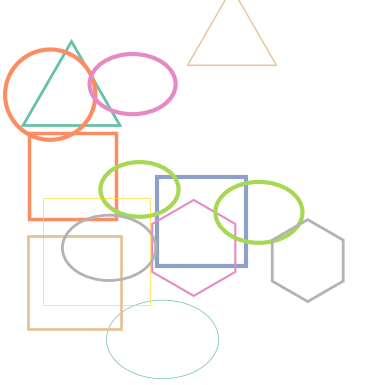[{"shape": "triangle", "thickness": 2, "radius": 0.73, "center": [0.186, 0.747]}, {"shape": "oval", "thickness": 0.5, "radius": 0.73, "center": [0.422, 0.118]}, {"shape": "square", "thickness": 2.5, "radius": 0.56, "center": [0.188, 0.543]}, {"shape": "circle", "thickness": 3, "radius": 0.59, "center": [0.13, 0.754]}, {"shape": "square", "thickness": 3, "radius": 0.58, "center": [0.523, 0.424]}, {"shape": "hexagon", "thickness": 1.5, "radius": 0.62, "center": [0.503, 0.356]}, {"shape": "oval", "thickness": 3, "radius": 0.56, "center": [0.344, 0.782]}, {"shape": "oval", "thickness": 3, "radius": 0.57, "center": [0.673, 0.448]}, {"shape": "oval", "thickness": 3, "radius": 0.51, "center": [0.362, 0.508]}, {"shape": "square", "thickness": 0.5, "radius": 0.7, "center": [0.25, 0.347]}, {"shape": "square", "thickness": 2, "radius": 0.6, "center": [0.193, 0.266]}, {"shape": "triangle", "thickness": 1, "radius": 0.67, "center": [0.603, 0.897]}, {"shape": "oval", "thickness": 2, "radius": 0.61, "center": [0.283, 0.356]}, {"shape": "hexagon", "thickness": 2, "radius": 0.53, "center": [0.799, 0.323]}]